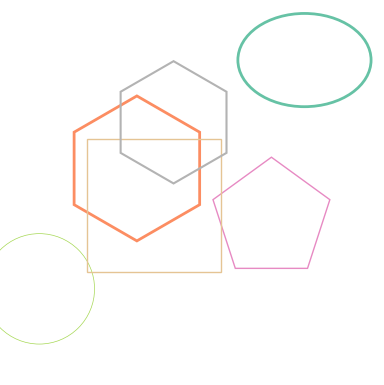[{"shape": "oval", "thickness": 2, "radius": 0.86, "center": [0.791, 0.844]}, {"shape": "hexagon", "thickness": 2, "radius": 0.94, "center": [0.356, 0.563]}, {"shape": "pentagon", "thickness": 1, "radius": 0.8, "center": [0.705, 0.432]}, {"shape": "circle", "thickness": 0.5, "radius": 0.72, "center": [0.102, 0.25]}, {"shape": "square", "thickness": 1, "radius": 0.87, "center": [0.4, 0.466]}, {"shape": "hexagon", "thickness": 1.5, "radius": 0.79, "center": [0.451, 0.682]}]